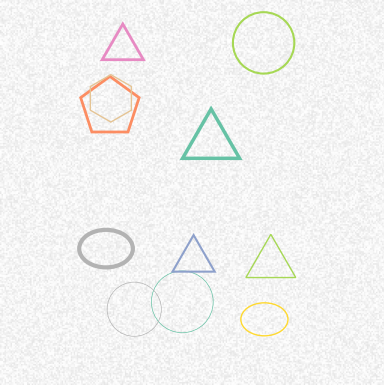[{"shape": "triangle", "thickness": 2.5, "radius": 0.43, "center": [0.548, 0.632]}, {"shape": "circle", "thickness": 0.5, "radius": 0.4, "center": [0.473, 0.216]}, {"shape": "pentagon", "thickness": 2, "radius": 0.4, "center": [0.285, 0.722]}, {"shape": "triangle", "thickness": 1.5, "radius": 0.32, "center": [0.503, 0.326]}, {"shape": "triangle", "thickness": 2, "radius": 0.31, "center": [0.319, 0.876]}, {"shape": "circle", "thickness": 1.5, "radius": 0.4, "center": [0.685, 0.889]}, {"shape": "triangle", "thickness": 1, "radius": 0.37, "center": [0.703, 0.317]}, {"shape": "oval", "thickness": 1, "radius": 0.31, "center": [0.687, 0.171]}, {"shape": "hexagon", "thickness": 1, "radius": 0.31, "center": [0.288, 0.745]}, {"shape": "circle", "thickness": 0.5, "radius": 0.35, "center": [0.349, 0.197]}, {"shape": "oval", "thickness": 3, "radius": 0.35, "center": [0.275, 0.354]}]